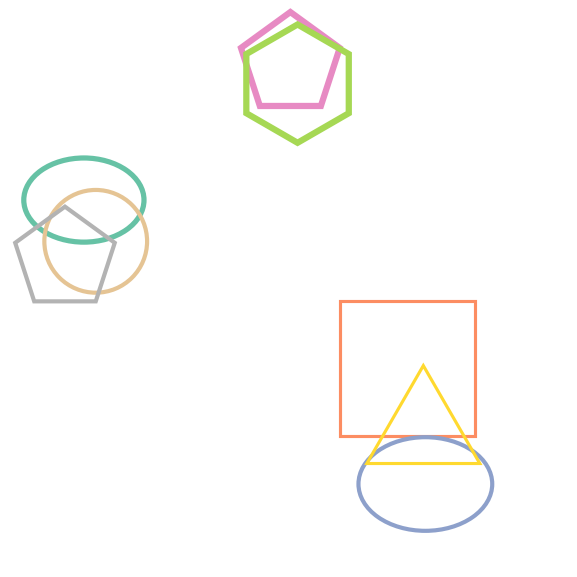[{"shape": "oval", "thickness": 2.5, "radius": 0.52, "center": [0.145, 0.653]}, {"shape": "square", "thickness": 1.5, "radius": 0.58, "center": [0.705, 0.361]}, {"shape": "oval", "thickness": 2, "radius": 0.58, "center": [0.737, 0.161]}, {"shape": "pentagon", "thickness": 3, "radius": 0.45, "center": [0.503, 0.888]}, {"shape": "hexagon", "thickness": 3, "radius": 0.51, "center": [0.515, 0.854]}, {"shape": "triangle", "thickness": 1.5, "radius": 0.56, "center": [0.733, 0.253]}, {"shape": "circle", "thickness": 2, "radius": 0.44, "center": [0.166, 0.581]}, {"shape": "pentagon", "thickness": 2, "radius": 0.45, "center": [0.113, 0.551]}]